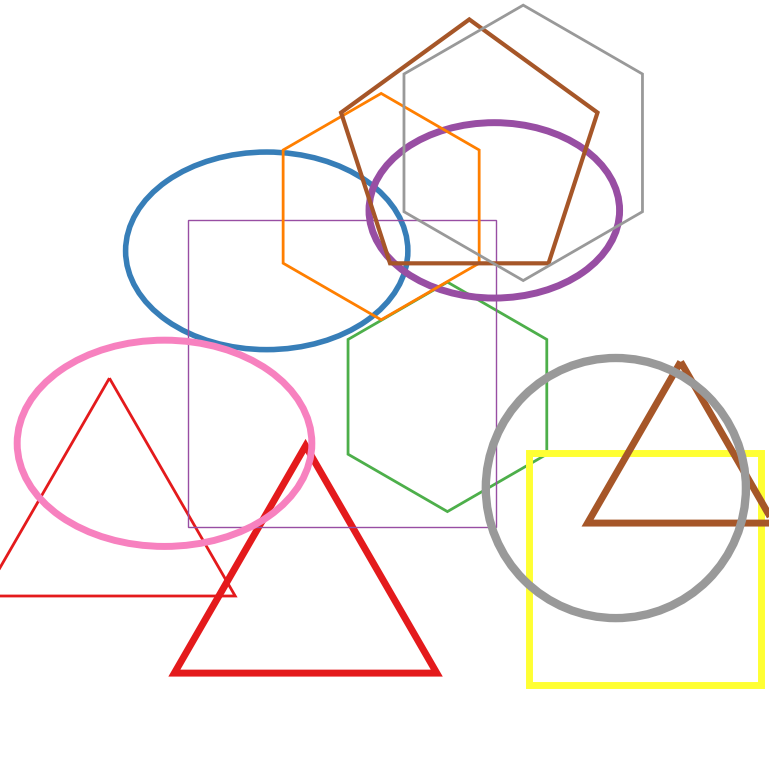[{"shape": "triangle", "thickness": 1, "radius": 0.94, "center": [0.142, 0.32]}, {"shape": "triangle", "thickness": 2.5, "radius": 0.98, "center": [0.397, 0.224]}, {"shape": "oval", "thickness": 2, "radius": 0.92, "center": [0.346, 0.674]}, {"shape": "hexagon", "thickness": 1, "radius": 0.75, "center": [0.581, 0.485]}, {"shape": "oval", "thickness": 2.5, "radius": 0.81, "center": [0.642, 0.727]}, {"shape": "square", "thickness": 0.5, "radius": 1.0, "center": [0.444, 0.515]}, {"shape": "hexagon", "thickness": 1, "radius": 0.73, "center": [0.495, 0.732]}, {"shape": "square", "thickness": 2.5, "radius": 0.75, "center": [0.838, 0.261]}, {"shape": "triangle", "thickness": 2.5, "radius": 0.7, "center": [0.884, 0.39]}, {"shape": "pentagon", "thickness": 1.5, "radius": 0.88, "center": [0.609, 0.8]}, {"shape": "oval", "thickness": 2.5, "radius": 0.96, "center": [0.214, 0.424]}, {"shape": "hexagon", "thickness": 1, "radius": 0.89, "center": [0.68, 0.814]}, {"shape": "circle", "thickness": 3, "radius": 0.84, "center": [0.8, 0.366]}]